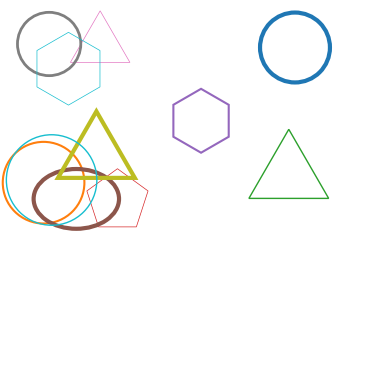[{"shape": "circle", "thickness": 3, "radius": 0.45, "center": [0.766, 0.877]}, {"shape": "circle", "thickness": 1.5, "radius": 0.53, "center": [0.113, 0.526]}, {"shape": "triangle", "thickness": 1, "radius": 0.6, "center": [0.75, 0.545]}, {"shape": "pentagon", "thickness": 0.5, "radius": 0.42, "center": [0.305, 0.478]}, {"shape": "hexagon", "thickness": 1.5, "radius": 0.41, "center": [0.522, 0.686]}, {"shape": "oval", "thickness": 3, "radius": 0.55, "center": [0.198, 0.483]}, {"shape": "triangle", "thickness": 0.5, "radius": 0.45, "center": [0.26, 0.883]}, {"shape": "circle", "thickness": 2, "radius": 0.41, "center": [0.128, 0.886]}, {"shape": "triangle", "thickness": 3, "radius": 0.58, "center": [0.25, 0.596]}, {"shape": "circle", "thickness": 1, "radius": 0.59, "center": [0.134, 0.532]}, {"shape": "hexagon", "thickness": 0.5, "radius": 0.47, "center": [0.178, 0.822]}]